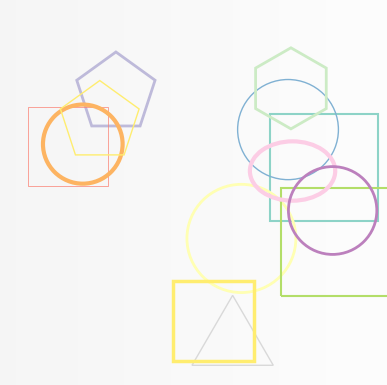[{"shape": "square", "thickness": 1.5, "radius": 0.69, "center": [0.836, 0.565]}, {"shape": "circle", "thickness": 2, "radius": 0.7, "center": [0.623, 0.381]}, {"shape": "pentagon", "thickness": 2, "radius": 0.53, "center": [0.299, 0.759]}, {"shape": "square", "thickness": 0.5, "radius": 0.51, "center": [0.175, 0.618]}, {"shape": "circle", "thickness": 1, "radius": 0.65, "center": [0.743, 0.663]}, {"shape": "circle", "thickness": 3, "radius": 0.51, "center": [0.214, 0.626]}, {"shape": "square", "thickness": 1.5, "radius": 0.7, "center": [0.865, 0.371]}, {"shape": "oval", "thickness": 3, "radius": 0.55, "center": [0.755, 0.556]}, {"shape": "triangle", "thickness": 1, "radius": 0.61, "center": [0.6, 0.112]}, {"shape": "circle", "thickness": 2, "radius": 0.57, "center": [0.858, 0.453]}, {"shape": "hexagon", "thickness": 2, "radius": 0.53, "center": [0.751, 0.771]}, {"shape": "pentagon", "thickness": 1, "radius": 0.53, "center": [0.257, 0.684]}, {"shape": "square", "thickness": 2.5, "radius": 0.52, "center": [0.551, 0.166]}]